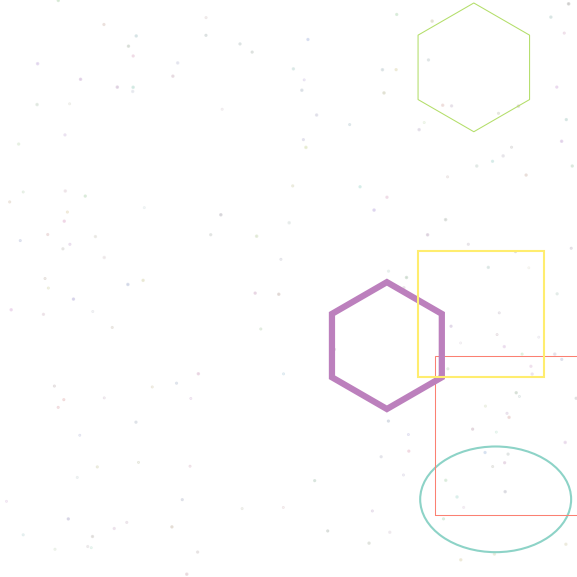[{"shape": "oval", "thickness": 1, "radius": 0.65, "center": [0.858, 0.134]}, {"shape": "square", "thickness": 0.5, "radius": 0.69, "center": [0.892, 0.245]}, {"shape": "hexagon", "thickness": 0.5, "radius": 0.56, "center": [0.82, 0.883]}, {"shape": "hexagon", "thickness": 3, "radius": 0.55, "center": [0.67, 0.401]}, {"shape": "square", "thickness": 1, "radius": 0.55, "center": [0.834, 0.455]}]